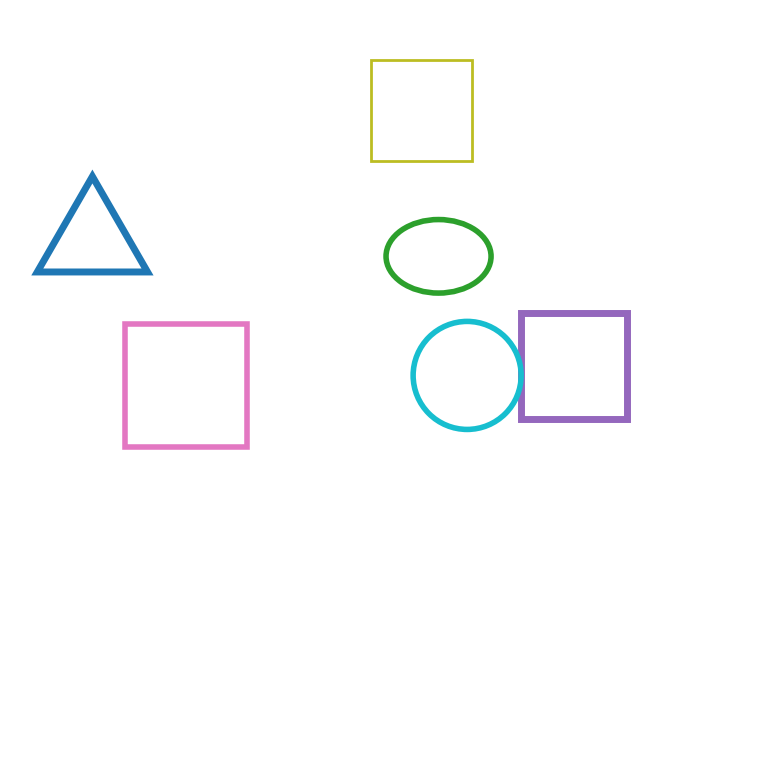[{"shape": "triangle", "thickness": 2.5, "radius": 0.41, "center": [0.12, 0.688]}, {"shape": "oval", "thickness": 2, "radius": 0.34, "center": [0.57, 0.667]}, {"shape": "square", "thickness": 2.5, "radius": 0.34, "center": [0.746, 0.525]}, {"shape": "square", "thickness": 2, "radius": 0.4, "center": [0.241, 0.499]}, {"shape": "square", "thickness": 1, "radius": 0.33, "center": [0.547, 0.857]}, {"shape": "circle", "thickness": 2, "radius": 0.35, "center": [0.607, 0.512]}]